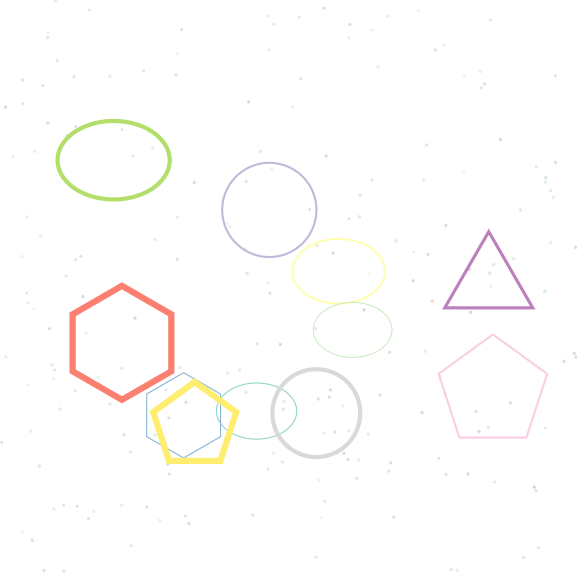[{"shape": "oval", "thickness": 0.5, "radius": 0.35, "center": [0.444, 0.287]}, {"shape": "oval", "thickness": 1, "radius": 0.4, "center": [0.586, 0.53]}, {"shape": "circle", "thickness": 1, "radius": 0.41, "center": [0.466, 0.636]}, {"shape": "hexagon", "thickness": 3, "radius": 0.49, "center": [0.211, 0.406]}, {"shape": "hexagon", "thickness": 0.5, "radius": 0.37, "center": [0.318, 0.28]}, {"shape": "oval", "thickness": 2, "radius": 0.49, "center": [0.197, 0.722]}, {"shape": "pentagon", "thickness": 1, "radius": 0.49, "center": [0.853, 0.321]}, {"shape": "circle", "thickness": 2, "radius": 0.38, "center": [0.548, 0.284]}, {"shape": "triangle", "thickness": 1.5, "radius": 0.44, "center": [0.846, 0.51]}, {"shape": "oval", "thickness": 0.5, "radius": 0.34, "center": [0.611, 0.428]}, {"shape": "pentagon", "thickness": 3, "radius": 0.38, "center": [0.337, 0.262]}]